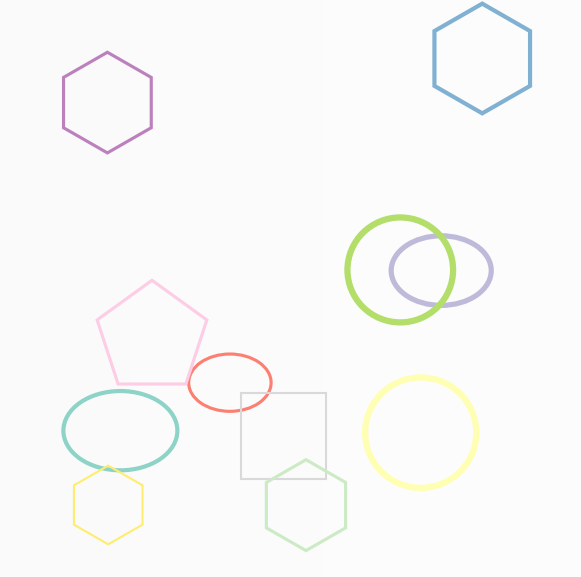[{"shape": "oval", "thickness": 2, "radius": 0.49, "center": [0.207, 0.253]}, {"shape": "circle", "thickness": 3, "radius": 0.48, "center": [0.724, 0.25]}, {"shape": "oval", "thickness": 2.5, "radius": 0.43, "center": [0.759, 0.531]}, {"shape": "oval", "thickness": 1.5, "radius": 0.35, "center": [0.396, 0.336]}, {"shape": "hexagon", "thickness": 2, "radius": 0.47, "center": [0.83, 0.898]}, {"shape": "circle", "thickness": 3, "radius": 0.45, "center": [0.689, 0.532]}, {"shape": "pentagon", "thickness": 1.5, "radius": 0.5, "center": [0.261, 0.414]}, {"shape": "square", "thickness": 1, "radius": 0.37, "center": [0.488, 0.244]}, {"shape": "hexagon", "thickness": 1.5, "radius": 0.44, "center": [0.185, 0.822]}, {"shape": "hexagon", "thickness": 1.5, "radius": 0.39, "center": [0.526, 0.124]}, {"shape": "hexagon", "thickness": 1, "radius": 0.34, "center": [0.186, 0.125]}]